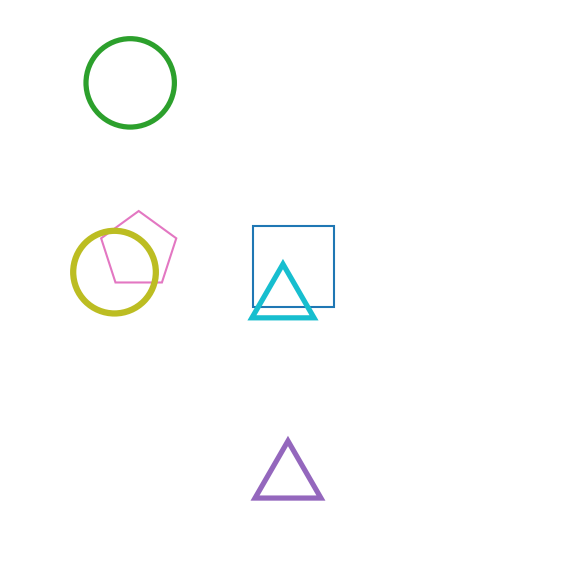[{"shape": "square", "thickness": 1, "radius": 0.35, "center": [0.508, 0.538]}, {"shape": "circle", "thickness": 2.5, "radius": 0.38, "center": [0.225, 0.856]}, {"shape": "triangle", "thickness": 2.5, "radius": 0.33, "center": [0.499, 0.17]}, {"shape": "pentagon", "thickness": 1, "radius": 0.34, "center": [0.24, 0.565]}, {"shape": "circle", "thickness": 3, "radius": 0.36, "center": [0.198, 0.528]}, {"shape": "triangle", "thickness": 2.5, "radius": 0.31, "center": [0.49, 0.48]}]